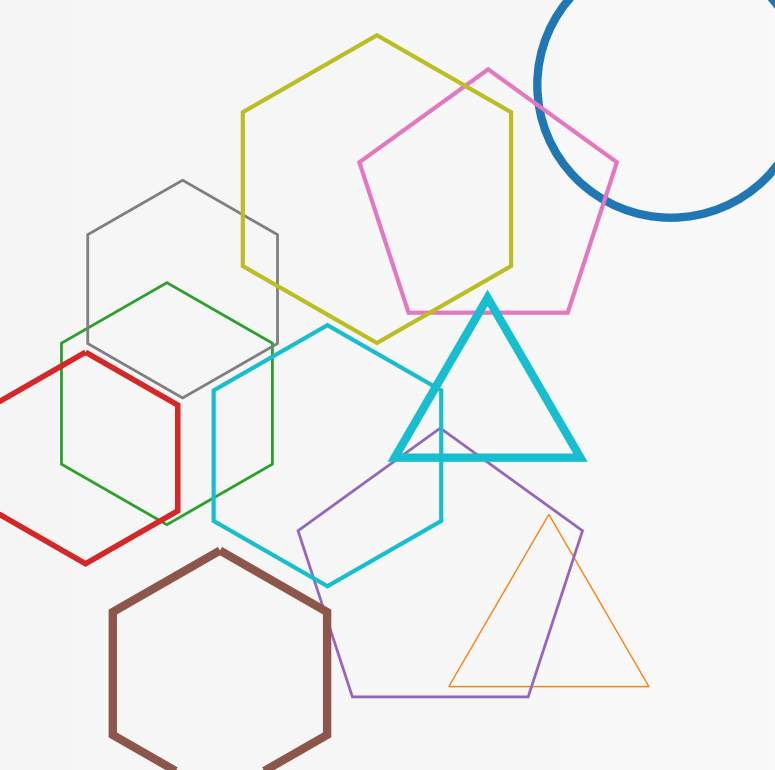[{"shape": "circle", "thickness": 3, "radius": 0.86, "center": [0.866, 0.89]}, {"shape": "triangle", "thickness": 0.5, "radius": 0.75, "center": [0.708, 0.183]}, {"shape": "hexagon", "thickness": 1, "radius": 0.79, "center": [0.215, 0.476]}, {"shape": "hexagon", "thickness": 2, "radius": 0.69, "center": [0.11, 0.405]}, {"shape": "pentagon", "thickness": 1, "radius": 0.96, "center": [0.568, 0.251]}, {"shape": "hexagon", "thickness": 3, "radius": 0.8, "center": [0.284, 0.125]}, {"shape": "pentagon", "thickness": 1.5, "radius": 0.87, "center": [0.63, 0.735]}, {"shape": "hexagon", "thickness": 1, "radius": 0.71, "center": [0.236, 0.625]}, {"shape": "hexagon", "thickness": 1.5, "radius": 1.0, "center": [0.486, 0.754]}, {"shape": "hexagon", "thickness": 1.5, "radius": 0.85, "center": [0.422, 0.408]}, {"shape": "triangle", "thickness": 3, "radius": 0.69, "center": [0.629, 0.475]}]